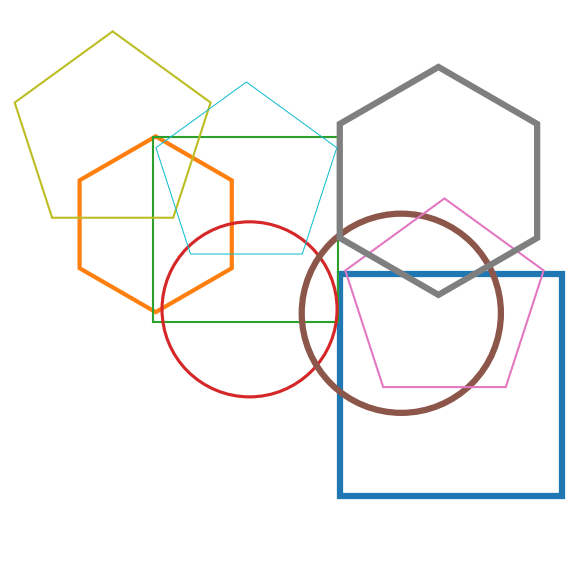[{"shape": "square", "thickness": 3, "radius": 0.96, "center": [0.781, 0.333]}, {"shape": "hexagon", "thickness": 2, "radius": 0.76, "center": [0.27, 0.611]}, {"shape": "square", "thickness": 1, "radius": 0.8, "center": [0.426, 0.602]}, {"shape": "circle", "thickness": 1.5, "radius": 0.76, "center": [0.432, 0.463]}, {"shape": "circle", "thickness": 3, "radius": 0.86, "center": [0.695, 0.457]}, {"shape": "pentagon", "thickness": 1, "radius": 0.9, "center": [0.77, 0.475]}, {"shape": "hexagon", "thickness": 3, "radius": 0.99, "center": [0.759, 0.686]}, {"shape": "pentagon", "thickness": 1, "radius": 0.89, "center": [0.195, 0.766]}, {"shape": "pentagon", "thickness": 0.5, "radius": 0.82, "center": [0.427, 0.692]}]